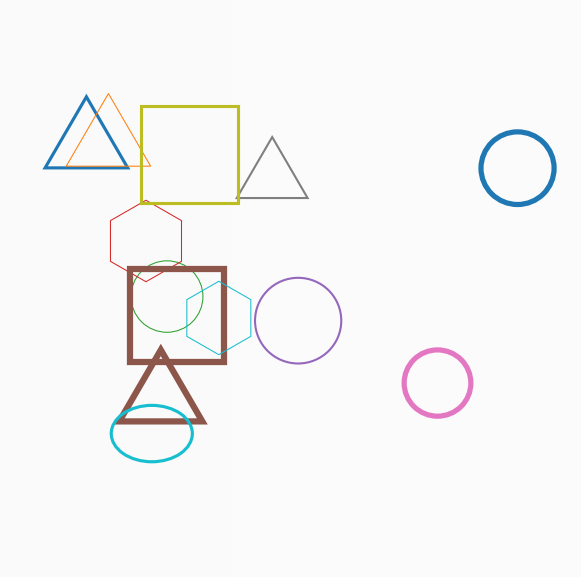[{"shape": "triangle", "thickness": 1.5, "radius": 0.41, "center": [0.149, 0.749]}, {"shape": "circle", "thickness": 2.5, "radius": 0.31, "center": [0.89, 0.708]}, {"shape": "triangle", "thickness": 0.5, "radius": 0.42, "center": [0.187, 0.753]}, {"shape": "circle", "thickness": 0.5, "radius": 0.31, "center": [0.287, 0.486]}, {"shape": "hexagon", "thickness": 0.5, "radius": 0.35, "center": [0.251, 0.582]}, {"shape": "circle", "thickness": 1, "radius": 0.37, "center": [0.513, 0.444]}, {"shape": "triangle", "thickness": 3, "radius": 0.41, "center": [0.277, 0.311]}, {"shape": "square", "thickness": 3, "radius": 0.4, "center": [0.305, 0.453]}, {"shape": "circle", "thickness": 2.5, "radius": 0.29, "center": [0.753, 0.336]}, {"shape": "triangle", "thickness": 1, "radius": 0.35, "center": [0.468, 0.691]}, {"shape": "square", "thickness": 1.5, "radius": 0.42, "center": [0.326, 0.732]}, {"shape": "oval", "thickness": 1.5, "radius": 0.35, "center": [0.261, 0.248]}, {"shape": "hexagon", "thickness": 0.5, "radius": 0.32, "center": [0.376, 0.449]}]